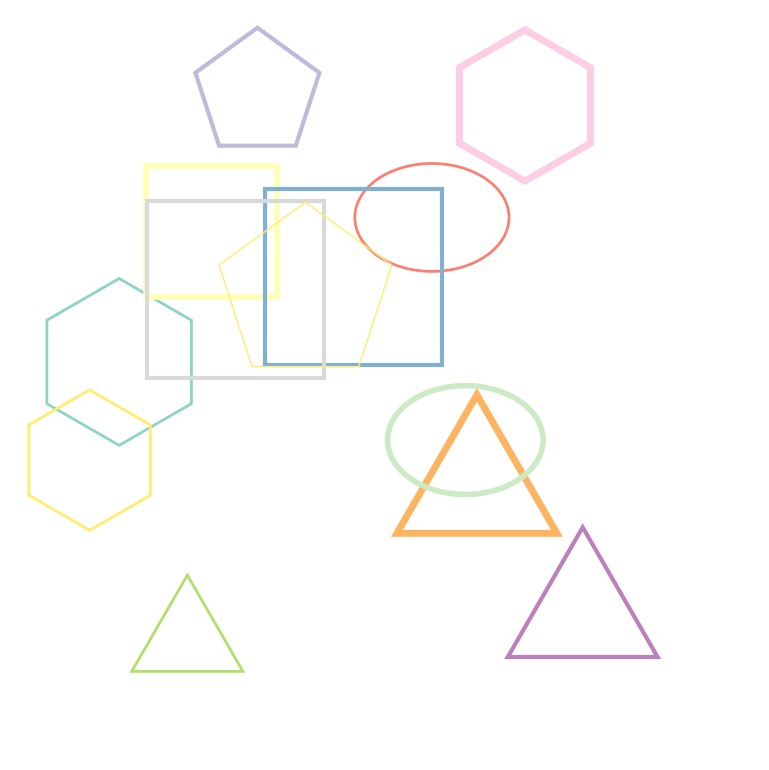[{"shape": "hexagon", "thickness": 1, "radius": 0.54, "center": [0.155, 0.53]}, {"shape": "square", "thickness": 2, "radius": 0.42, "center": [0.274, 0.7]}, {"shape": "pentagon", "thickness": 1.5, "radius": 0.42, "center": [0.334, 0.879]}, {"shape": "oval", "thickness": 1, "radius": 0.5, "center": [0.561, 0.718]}, {"shape": "square", "thickness": 1.5, "radius": 0.57, "center": [0.459, 0.64]}, {"shape": "triangle", "thickness": 2.5, "radius": 0.6, "center": [0.619, 0.367]}, {"shape": "triangle", "thickness": 1, "radius": 0.42, "center": [0.243, 0.17]}, {"shape": "hexagon", "thickness": 2.5, "radius": 0.49, "center": [0.682, 0.863]}, {"shape": "square", "thickness": 1.5, "radius": 0.57, "center": [0.306, 0.624]}, {"shape": "triangle", "thickness": 1.5, "radius": 0.56, "center": [0.757, 0.203]}, {"shape": "oval", "thickness": 2, "radius": 0.5, "center": [0.604, 0.429]}, {"shape": "hexagon", "thickness": 1, "radius": 0.46, "center": [0.116, 0.402]}, {"shape": "pentagon", "thickness": 0.5, "radius": 0.59, "center": [0.397, 0.619]}]